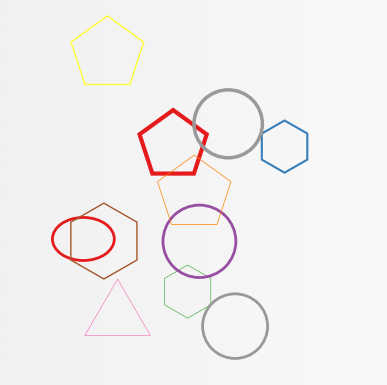[{"shape": "pentagon", "thickness": 3, "radius": 0.46, "center": [0.447, 0.623]}, {"shape": "oval", "thickness": 2, "radius": 0.4, "center": [0.215, 0.379]}, {"shape": "hexagon", "thickness": 1.5, "radius": 0.34, "center": [0.734, 0.619]}, {"shape": "hexagon", "thickness": 0.5, "radius": 0.34, "center": [0.484, 0.243]}, {"shape": "circle", "thickness": 2, "radius": 0.47, "center": [0.515, 0.373]}, {"shape": "pentagon", "thickness": 0.5, "radius": 0.5, "center": [0.501, 0.497]}, {"shape": "pentagon", "thickness": 1, "radius": 0.49, "center": [0.277, 0.86]}, {"shape": "hexagon", "thickness": 1, "radius": 0.49, "center": [0.268, 0.374]}, {"shape": "triangle", "thickness": 0.5, "radius": 0.49, "center": [0.303, 0.177]}, {"shape": "circle", "thickness": 2.5, "radius": 0.44, "center": [0.589, 0.678]}, {"shape": "circle", "thickness": 2, "radius": 0.42, "center": [0.607, 0.153]}]